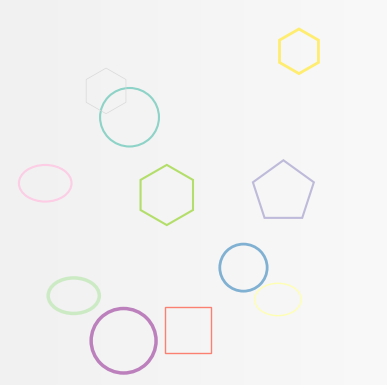[{"shape": "circle", "thickness": 1.5, "radius": 0.38, "center": [0.334, 0.695]}, {"shape": "oval", "thickness": 1, "radius": 0.3, "center": [0.717, 0.222]}, {"shape": "pentagon", "thickness": 1.5, "radius": 0.41, "center": [0.731, 0.501]}, {"shape": "square", "thickness": 1, "radius": 0.3, "center": [0.486, 0.143]}, {"shape": "circle", "thickness": 2, "radius": 0.31, "center": [0.628, 0.305]}, {"shape": "hexagon", "thickness": 1.5, "radius": 0.39, "center": [0.43, 0.494]}, {"shape": "oval", "thickness": 1.5, "radius": 0.34, "center": [0.117, 0.524]}, {"shape": "hexagon", "thickness": 0.5, "radius": 0.3, "center": [0.274, 0.764]}, {"shape": "circle", "thickness": 2.5, "radius": 0.42, "center": [0.319, 0.115]}, {"shape": "oval", "thickness": 2.5, "radius": 0.33, "center": [0.19, 0.232]}, {"shape": "hexagon", "thickness": 2, "radius": 0.29, "center": [0.772, 0.867]}]